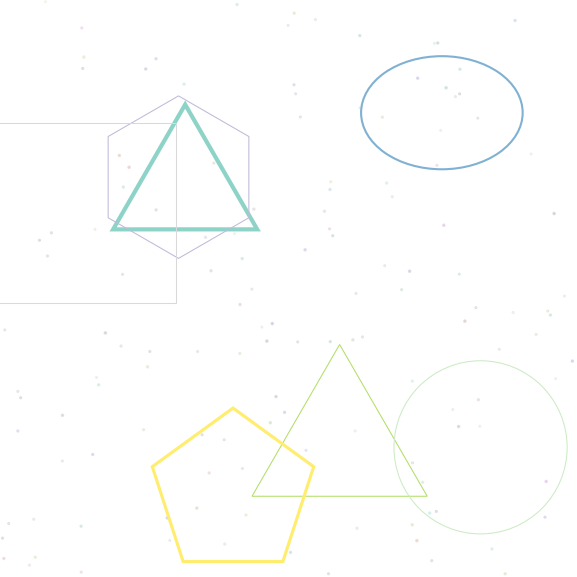[{"shape": "triangle", "thickness": 2, "radius": 0.72, "center": [0.321, 0.674]}, {"shape": "hexagon", "thickness": 0.5, "radius": 0.7, "center": [0.309, 0.692]}, {"shape": "oval", "thickness": 1, "radius": 0.7, "center": [0.765, 0.804]}, {"shape": "triangle", "thickness": 0.5, "radius": 0.88, "center": [0.588, 0.227]}, {"shape": "square", "thickness": 0.5, "radius": 0.78, "center": [0.149, 0.63]}, {"shape": "circle", "thickness": 0.5, "radius": 0.75, "center": [0.832, 0.225]}, {"shape": "pentagon", "thickness": 1.5, "radius": 0.73, "center": [0.403, 0.146]}]